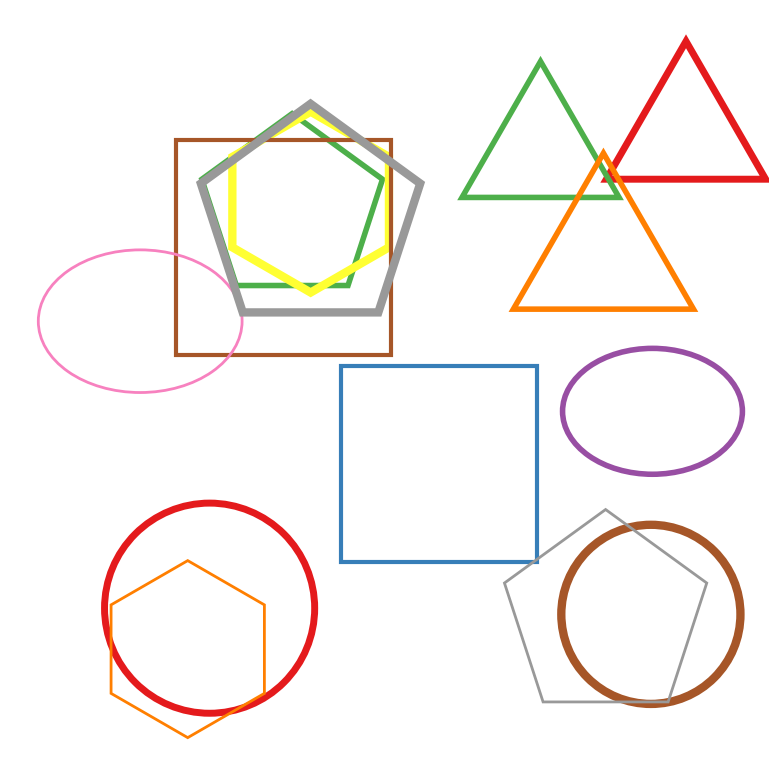[{"shape": "circle", "thickness": 2.5, "radius": 0.68, "center": [0.272, 0.21]}, {"shape": "triangle", "thickness": 2.5, "radius": 0.6, "center": [0.891, 0.827]}, {"shape": "square", "thickness": 1.5, "radius": 0.64, "center": [0.57, 0.398]}, {"shape": "pentagon", "thickness": 2, "radius": 0.62, "center": [0.379, 0.729]}, {"shape": "triangle", "thickness": 2, "radius": 0.59, "center": [0.702, 0.802]}, {"shape": "oval", "thickness": 2, "radius": 0.58, "center": [0.847, 0.466]}, {"shape": "triangle", "thickness": 2, "radius": 0.68, "center": [0.784, 0.666]}, {"shape": "hexagon", "thickness": 1, "radius": 0.57, "center": [0.244, 0.157]}, {"shape": "hexagon", "thickness": 3, "radius": 0.59, "center": [0.403, 0.738]}, {"shape": "circle", "thickness": 3, "radius": 0.58, "center": [0.845, 0.202]}, {"shape": "square", "thickness": 1.5, "radius": 0.7, "center": [0.368, 0.678]}, {"shape": "oval", "thickness": 1, "radius": 0.66, "center": [0.182, 0.583]}, {"shape": "pentagon", "thickness": 3, "radius": 0.75, "center": [0.403, 0.715]}, {"shape": "pentagon", "thickness": 1, "radius": 0.69, "center": [0.786, 0.2]}]